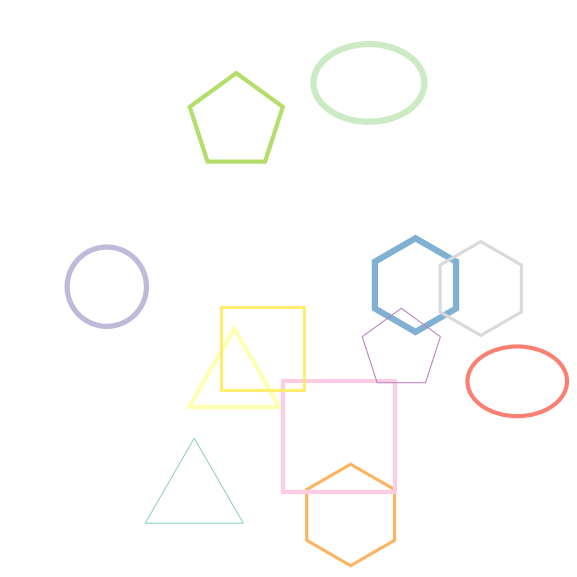[{"shape": "triangle", "thickness": 0.5, "radius": 0.49, "center": [0.336, 0.142]}, {"shape": "triangle", "thickness": 2, "radius": 0.45, "center": [0.406, 0.34]}, {"shape": "circle", "thickness": 2.5, "radius": 0.34, "center": [0.185, 0.503]}, {"shape": "oval", "thickness": 2, "radius": 0.43, "center": [0.896, 0.339]}, {"shape": "hexagon", "thickness": 3, "radius": 0.41, "center": [0.719, 0.505]}, {"shape": "hexagon", "thickness": 1.5, "radius": 0.44, "center": [0.607, 0.107]}, {"shape": "pentagon", "thickness": 2, "radius": 0.42, "center": [0.409, 0.788]}, {"shape": "square", "thickness": 2, "radius": 0.48, "center": [0.586, 0.243]}, {"shape": "hexagon", "thickness": 1.5, "radius": 0.41, "center": [0.832, 0.5]}, {"shape": "pentagon", "thickness": 0.5, "radius": 0.36, "center": [0.695, 0.394]}, {"shape": "oval", "thickness": 3, "radius": 0.48, "center": [0.639, 0.856]}, {"shape": "square", "thickness": 1.5, "radius": 0.36, "center": [0.454, 0.396]}]